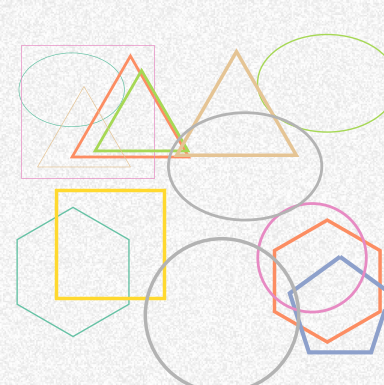[{"shape": "oval", "thickness": 0.5, "radius": 0.68, "center": [0.186, 0.767]}, {"shape": "hexagon", "thickness": 1, "radius": 0.84, "center": [0.19, 0.294]}, {"shape": "hexagon", "thickness": 2.5, "radius": 0.79, "center": [0.85, 0.27]}, {"shape": "triangle", "thickness": 2, "radius": 0.87, "center": [0.339, 0.68]}, {"shape": "pentagon", "thickness": 3, "radius": 0.69, "center": [0.883, 0.196]}, {"shape": "square", "thickness": 0.5, "radius": 0.86, "center": [0.227, 0.71]}, {"shape": "circle", "thickness": 2, "radius": 0.7, "center": [0.81, 0.33]}, {"shape": "triangle", "thickness": 2, "radius": 0.7, "center": [0.368, 0.678]}, {"shape": "oval", "thickness": 1, "radius": 0.91, "center": [0.85, 0.784]}, {"shape": "square", "thickness": 2.5, "radius": 0.71, "center": [0.286, 0.366]}, {"shape": "triangle", "thickness": 2.5, "radius": 0.9, "center": [0.614, 0.686]}, {"shape": "triangle", "thickness": 0.5, "radius": 0.7, "center": [0.218, 0.636]}, {"shape": "circle", "thickness": 2.5, "radius": 1.0, "center": [0.577, 0.181]}, {"shape": "oval", "thickness": 2, "radius": 1.0, "center": [0.637, 0.568]}]